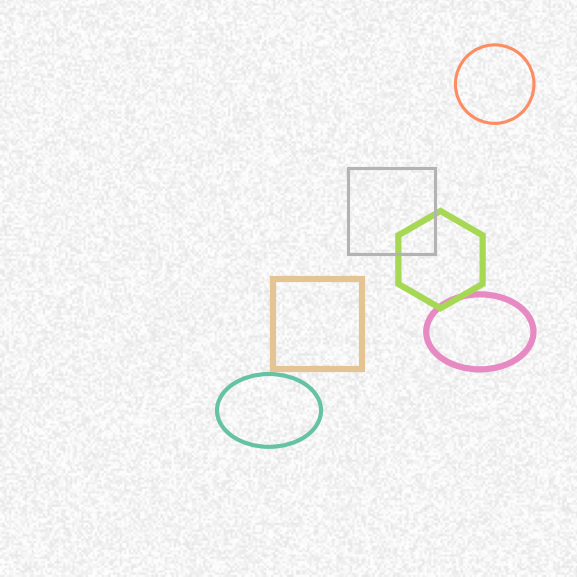[{"shape": "oval", "thickness": 2, "radius": 0.45, "center": [0.466, 0.288]}, {"shape": "circle", "thickness": 1.5, "radius": 0.34, "center": [0.857, 0.853]}, {"shape": "oval", "thickness": 3, "radius": 0.46, "center": [0.831, 0.424]}, {"shape": "hexagon", "thickness": 3, "radius": 0.42, "center": [0.763, 0.55]}, {"shape": "square", "thickness": 3, "radius": 0.39, "center": [0.55, 0.438]}, {"shape": "square", "thickness": 1.5, "radius": 0.38, "center": [0.679, 0.634]}]